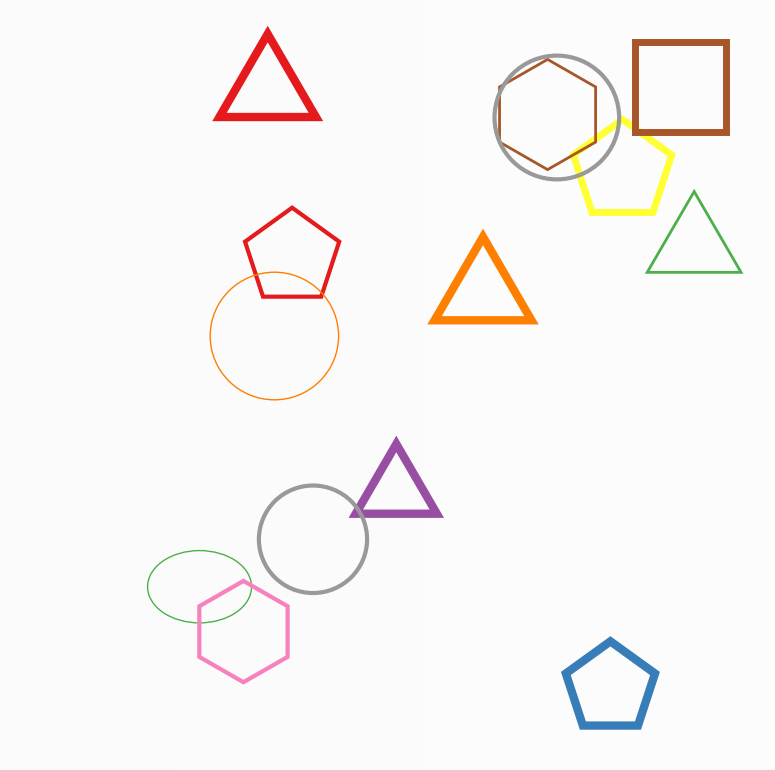[{"shape": "pentagon", "thickness": 1.5, "radius": 0.32, "center": [0.377, 0.666]}, {"shape": "triangle", "thickness": 3, "radius": 0.36, "center": [0.345, 0.884]}, {"shape": "pentagon", "thickness": 3, "radius": 0.3, "center": [0.788, 0.107]}, {"shape": "oval", "thickness": 0.5, "radius": 0.34, "center": [0.257, 0.238]}, {"shape": "triangle", "thickness": 1, "radius": 0.35, "center": [0.896, 0.681]}, {"shape": "triangle", "thickness": 3, "radius": 0.3, "center": [0.511, 0.363]}, {"shape": "circle", "thickness": 0.5, "radius": 0.41, "center": [0.354, 0.564]}, {"shape": "triangle", "thickness": 3, "radius": 0.36, "center": [0.623, 0.62]}, {"shape": "pentagon", "thickness": 2.5, "radius": 0.33, "center": [0.803, 0.778]}, {"shape": "square", "thickness": 2.5, "radius": 0.29, "center": [0.878, 0.887]}, {"shape": "hexagon", "thickness": 1, "radius": 0.36, "center": [0.707, 0.851]}, {"shape": "hexagon", "thickness": 1.5, "radius": 0.33, "center": [0.314, 0.18]}, {"shape": "circle", "thickness": 1.5, "radius": 0.4, "center": [0.718, 0.847]}, {"shape": "circle", "thickness": 1.5, "radius": 0.35, "center": [0.404, 0.3]}]